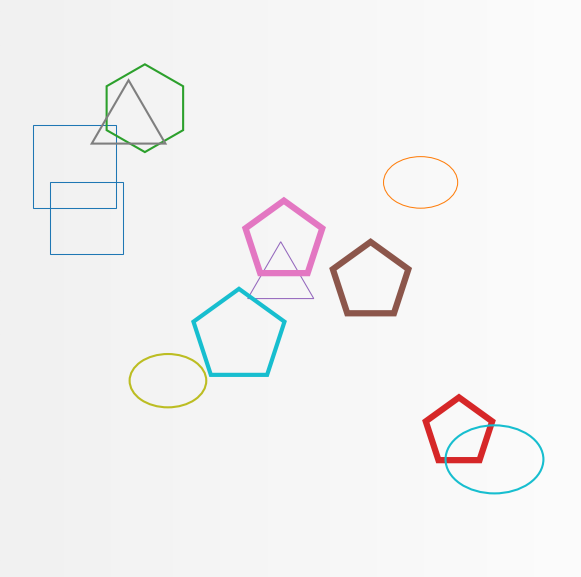[{"shape": "square", "thickness": 0.5, "radius": 0.31, "center": [0.148, 0.622]}, {"shape": "square", "thickness": 0.5, "radius": 0.36, "center": [0.128, 0.711]}, {"shape": "oval", "thickness": 0.5, "radius": 0.32, "center": [0.724, 0.683]}, {"shape": "hexagon", "thickness": 1, "radius": 0.38, "center": [0.249, 0.812]}, {"shape": "pentagon", "thickness": 3, "radius": 0.3, "center": [0.79, 0.251]}, {"shape": "triangle", "thickness": 0.5, "radius": 0.33, "center": [0.483, 0.515]}, {"shape": "pentagon", "thickness": 3, "radius": 0.34, "center": [0.638, 0.512]}, {"shape": "pentagon", "thickness": 3, "radius": 0.35, "center": [0.488, 0.582]}, {"shape": "triangle", "thickness": 1, "radius": 0.37, "center": [0.221, 0.787]}, {"shape": "oval", "thickness": 1, "radius": 0.33, "center": [0.289, 0.34]}, {"shape": "pentagon", "thickness": 2, "radius": 0.41, "center": [0.411, 0.417]}, {"shape": "oval", "thickness": 1, "radius": 0.42, "center": [0.851, 0.204]}]